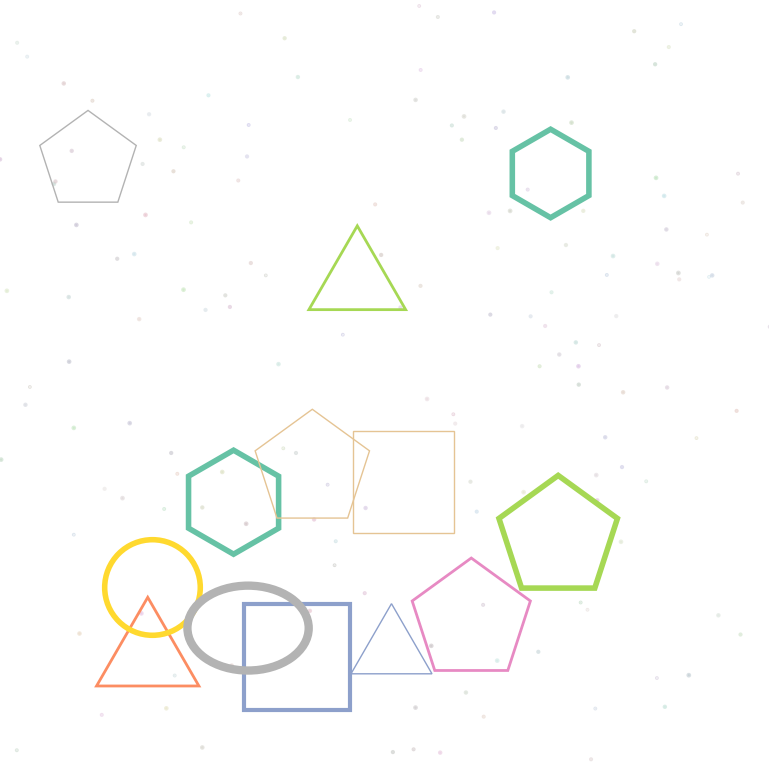[{"shape": "hexagon", "thickness": 2, "radius": 0.29, "center": [0.715, 0.775]}, {"shape": "hexagon", "thickness": 2, "radius": 0.34, "center": [0.303, 0.348]}, {"shape": "triangle", "thickness": 1, "radius": 0.38, "center": [0.192, 0.147]}, {"shape": "square", "thickness": 1.5, "radius": 0.34, "center": [0.385, 0.147]}, {"shape": "triangle", "thickness": 0.5, "radius": 0.3, "center": [0.508, 0.155]}, {"shape": "pentagon", "thickness": 1, "radius": 0.4, "center": [0.612, 0.195]}, {"shape": "triangle", "thickness": 1, "radius": 0.36, "center": [0.464, 0.634]}, {"shape": "pentagon", "thickness": 2, "radius": 0.4, "center": [0.725, 0.302]}, {"shape": "circle", "thickness": 2, "radius": 0.31, "center": [0.198, 0.237]}, {"shape": "square", "thickness": 0.5, "radius": 0.33, "center": [0.524, 0.374]}, {"shape": "pentagon", "thickness": 0.5, "radius": 0.39, "center": [0.406, 0.39]}, {"shape": "oval", "thickness": 3, "radius": 0.39, "center": [0.322, 0.184]}, {"shape": "pentagon", "thickness": 0.5, "radius": 0.33, "center": [0.114, 0.791]}]